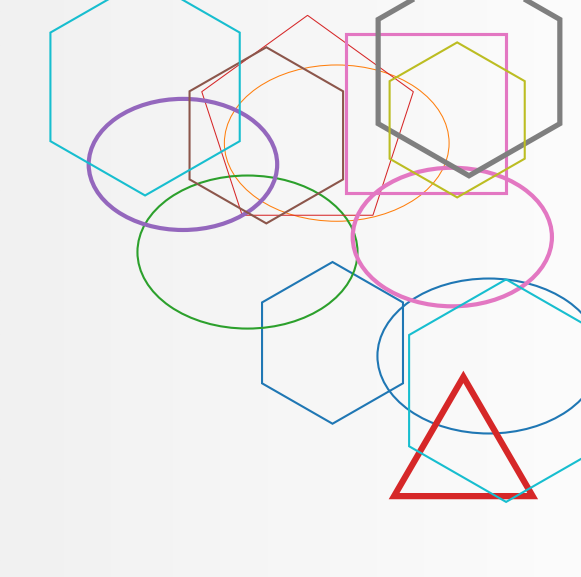[{"shape": "oval", "thickness": 1, "radius": 0.96, "center": [0.841, 0.383]}, {"shape": "hexagon", "thickness": 1, "radius": 0.7, "center": [0.572, 0.405]}, {"shape": "oval", "thickness": 0.5, "radius": 0.97, "center": [0.579, 0.751]}, {"shape": "oval", "thickness": 1, "radius": 0.95, "center": [0.426, 0.563]}, {"shape": "triangle", "thickness": 3, "radius": 0.69, "center": [0.797, 0.209]}, {"shape": "pentagon", "thickness": 0.5, "radius": 0.96, "center": [0.529, 0.781]}, {"shape": "oval", "thickness": 2, "radius": 0.81, "center": [0.315, 0.714]}, {"shape": "hexagon", "thickness": 1, "radius": 0.76, "center": [0.458, 0.765]}, {"shape": "oval", "thickness": 2, "radius": 0.86, "center": [0.778, 0.589]}, {"shape": "square", "thickness": 1.5, "radius": 0.68, "center": [0.733, 0.803]}, {"shape": "hexagon", "thickness": 2.5, "radius": 0.9, "center": [0.807, 0.875]}, {"shape": "hexagon", "thickness": 1, "radius": 0.67, "center": [0.787, 0.791]}, {"shape": "hexagon", "thickness": 1, "radius": 0.94, "center": [0.25, 0.849]}, {"shape": "hexagon", "thickness": 1, "radius": 0.96, "center": [0.871, 0.323]}]